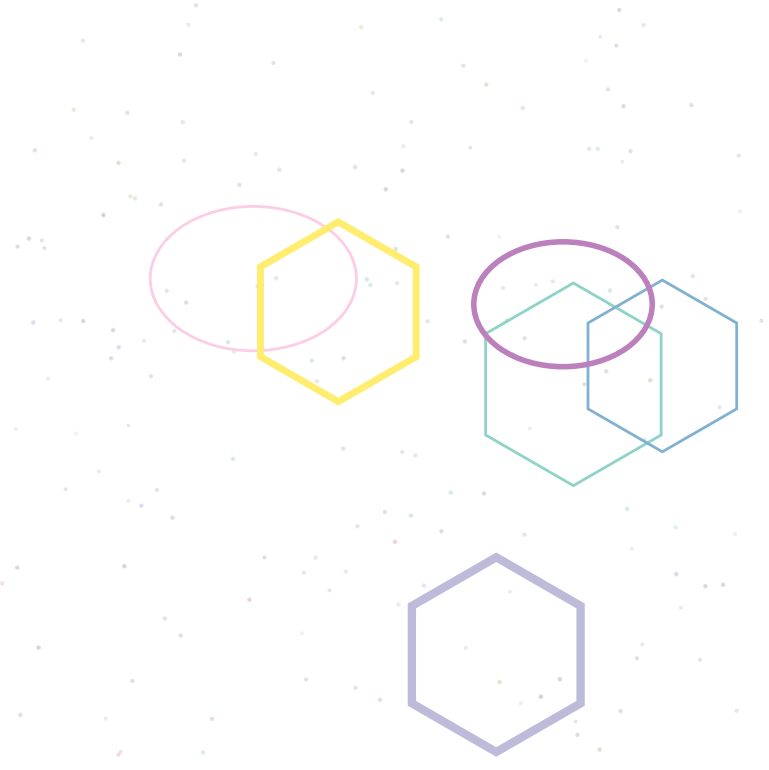[{"shape": "hexagon", "thickness": 1, "radius": 0.66, "center": [0.745, 0.501]}, {"shape": "hexagon", "thickness": 3, "radius": 0.63, "center": [0.644, 0.15]}, {"shape": "hexagon", "thickness": 1, "radius": 0.56, "center": [0.86, 0.525]}, {"shape": "oval", "thickness": 1, "radius": 0.67, "center": [0.329, 0.638]}, {"shape": "oval", "thickness": 2, "radius": 0.58, "center": [0.731, 0.605]}, {"shape": "hexagon", "thickness": 2.5, "radius": 0.58, "center": [0.439, 0.595]}]